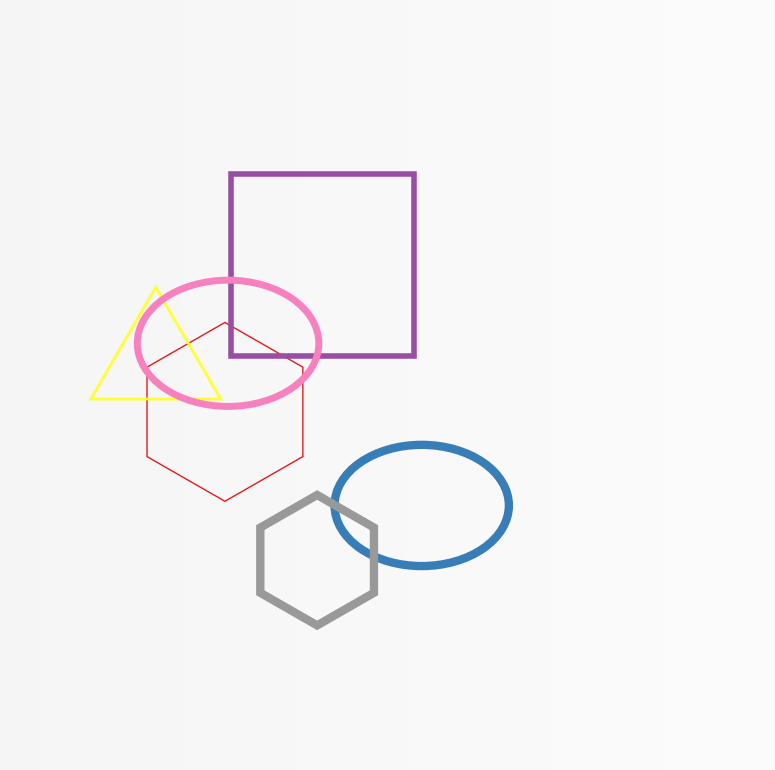[{"shape": "hexagon", "thickness": 0.5, "radius": 0.58, "center": [0.29, 0.465]}, {"shape": "oval", "thickness": 3, "radius": 0.56, "center": [0.544, 0.344]}, {"shape": "square", "thickness": 2, "radius": 0.59, "center": [0.416, 0.656]}, {"shape": "triangle", "thickness": 1, "radius": 0.48, "center": [0.201, 0.53]}, {"shape": "oval", "thickness": 2.5, "radius": 0.59, "center": [0.294, 0.554]}, {"shape": "hexagon", "thickness": 3, "radius": 0.42, "center": [0.409, 0.272]}]